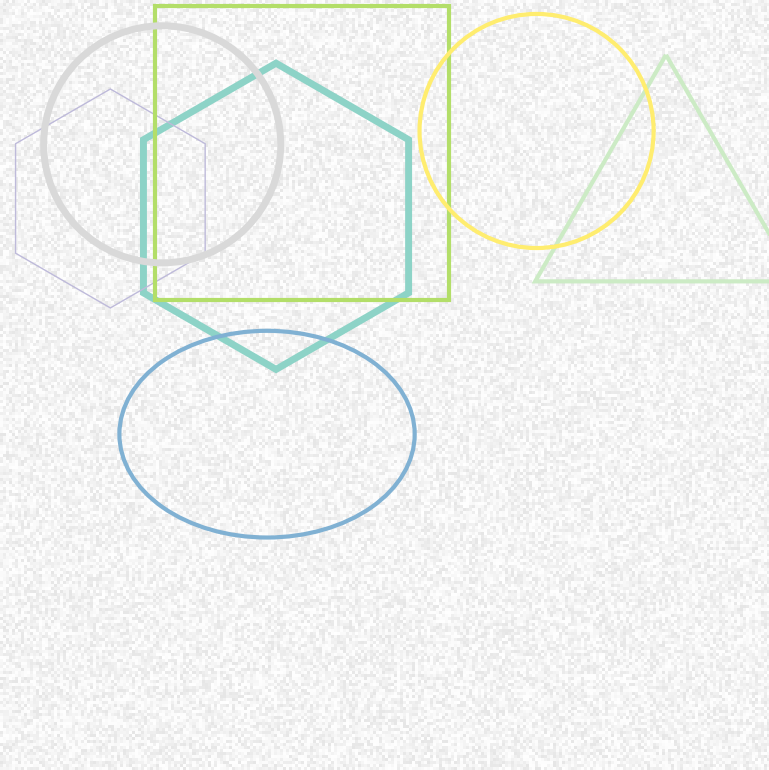[{"shape": "hexagon", "thickness": 2.5, "radius": 0.99, "center": [0.358, 0.719]}, {"shape": "hexagon", "thickness": 0.5, "radius": 0.71, "center": [0.143, 0.742]}, {"shape": "oval", "thickness": 1.5, "radius": 0.96, "center": [0.347, 0.436]}, {"shape": "square", "thickness": 1.5, "radius": 0.96, "center": [0.392, 0.801]}, {"shape": "circle", "thickness": 2.5, "radius": 0.77, "center": [0.211, 0.813]}, {"shape": "triangle", "thickness": 1.5, "radius": 0.98, "center": [0.865, 0.733]}, {"shape": "circle", "thickness": 1.5, "radius": 0.76, "center": [0.697, 0.83]}]